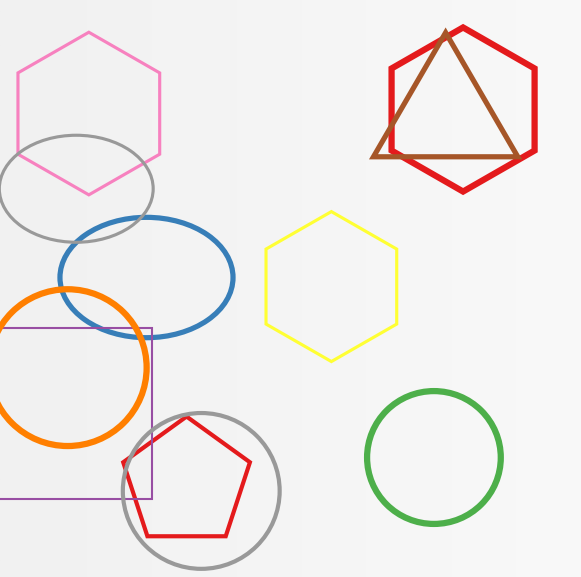[{"shape": "hexagon", "thickness": 3, "radius": 0.71, "center": [0.797, 0.81]}, {"shape": "pentagon", "thickness": 2, "radius": 0.57, "center": [0.321, 0.163]}, {"shape": "oval", "thickness": 2.5, "radius": 0.74, "center": [0.252, 0.519]}, {"shape": "circle", "thickness": 3, "radius": 0.58, "center": [0.747, 0.207]}, {"shape": "square", "thickness": 1, "radius": 0.74, "center": [0.114, 0.283]}, {"shape": "circle", "thickness": 3, "radius": 0.68, "center": [0.117, 0.363]}, {"shape": "hexagon", "thickness": 1.5, "radius": 0.65, "center": [0.57, 0.503]}, {"shape": "triangle", "thickness": 2.5, "radius": 0.72, "center": [0.767, 0.799]}, {"shape": "hexagon", "thickness": 1.5, "radius": 0.7, "center": [0.153, 0.803]}, {"shape": "circle", "thickness": 2, "radius": 0.67, "center": [0.346, 0.149]}, {"shape": "oval", "thickness": 1.5, "radius": 0.66, "center": [0.131, 0.672]}]